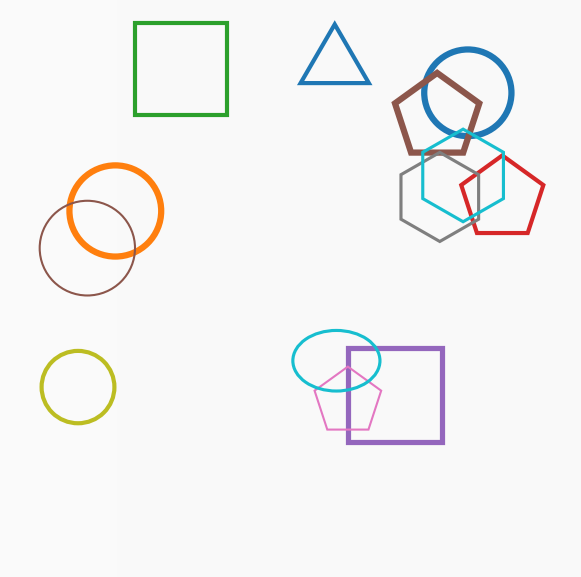[{"shape": "circle", "thickness": 3, "radius": 0.38, "center": [0.805, 0.838]}, {"shape": "triangle", "thickness": 2, "radius": 0.34, "center": [0.576, 0.889]}, {"shape": "circle", "thickness": 3, "radius": 0.39, "center": [0.198, 0.634]}, {"shape": "square", "thickness": 2, "radius": 0.4, "center": [0.312, 0.88]}, {"shape": "pentagon", "thickness": 2, "radius": 0.37, "center": [0.864, 0.656]}, {"shape": "square", "thickness": 2.5, "radius": 0.41, "center": [0.679, 0.314]}, {"shape": "circle", "thickness": 1, "radius": 0.41, "center": [0.15, 0.569]}, {"shape": "pentagon", "thickness": 3, "radius": 0.38, "center": [0.752, 0.797]}, {"shape": "pentagon", "thickness": 1, "radius": 0.3, "center": [0.598, 0.304]}, {"shape": "hexagon", "thickness": 1.5, "radius": 0.39, "center": [0.757, 0.658]}, {"shape": "circle", "thickness": 2, "radius": 0.31, "center": [0.134, 0.329]}, {"shape": "hexagon", "thickness": 1.5, "radius": 0.4, "center": [0.797, 0.695]}, {"shape": "oval", "thickness": 1.5, "radius": 0.37, "center": [0.579, 0.374]}]